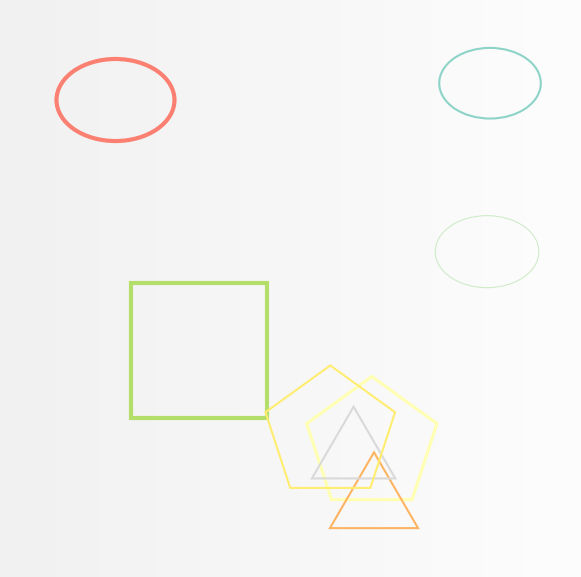[{"shape": "oval", "thickness": 1, "radius": 0.44, "center": [0.843, 0.855]}, {"shape": "pentagon", "thickness": 1.5, "radius": 0.59, "center": [0.64, 0.229]}, {"shape": "oval", "thickness": 2, "radius": 0.51, "center": [0.199, 0.826]}, {"shape": "triangle", "thickness": 1, "radius": 0.44, "center": [0.643, 0.128]}, {"shape": "square", "thickness": 2, "radius": 0.58, "center": [0.342, 0.392]}, {"shape": "triangle", "thickness": 1, "radius": 0.41, "center": [0.608, 0.212]}, {"shape": "oval", "thickness": 0.5, "radius": 0.45, "center": [0.838, 0.563]}, {"shape": "pentagon", "thickness": 1, "radius": 0.59, "center": [0.568, 0.249]}]